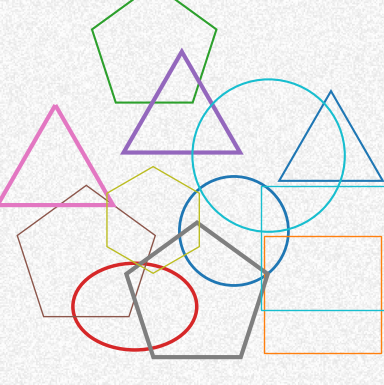[{"shape": "circle", "thickness": 2, "radius": 0.71, "center": [0.608, 0.4]}, {"shape": "triangle", "thickness": 1.5, "radius": 0.78, "center": [0.86, 0.608]}, {"shape": "square", "thickness": 1, "radius": 0.76, "center": [0.837, 0.236]}, {"shape": "pentagon", "thickness": 1.5, "radius": 0.85, "center": [0.401, 0.871]}, {"shape": "oval", "thickness": 2.5, "radius": 0.8, "center": [0.35, 0.204]}, {"shape": "triangle", "thickness": 3, "radius": 0.87, "center": [0.472, 0.691]}, {"shape": "pentagon", "thickness": 1, "radius": 0.94, "center": [0.224, 0.33]}, {"shape": "triangle", "thickness": 3, "radius": 0.87, "center": [0.144, 0.554]}, {"shape": "pentagon", "thickness": 3, "radius": 0.97, "center": [0.512, 0.229]}, {"shape": "hexagon", "thickness": 1, "radius": 0.69, "center": [0.398, 0.429]}, {"shape": "square", "thickness": 1, "radius": 0.8, "center": [0.839, 0.355]}, {"shape": "circle", "thickness": 1.5, "radius": 0.99, "center": [0.698, 0.596]}]